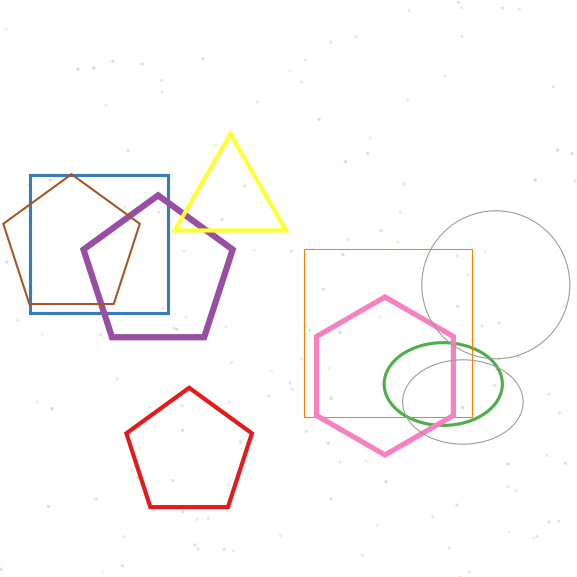[{"shape": "pentagon", "thickness": 2, "radius": 0.57, "center": [0.328, 0.213]}, {"shape": "square", "thickness": 1.5, "radius": 0.6, "center": [0.172, 0.577]}, {"shape": "oval", "thickness": 1.5, "radius": 0.51, "center": [0.768, 0.334]}, {"shape": "pentagon", "thickness": 3, "radius": 0.68, "center": [0.274, 0.525]}, {"shape": "square", "thickness": 0.5, "radius": 0.73, "center": [0.671, 0.423]}, {"shape": "triangle", "thickness": 2, "radius": 0.56, "center": [0.399, 0.656]}, {"shape": "pentagon", "thickness": 1, "radius": 0.62, "center": [0.124, 0.573]}, {"shape": "hexagon", "thickness": 2.5, "radius": 0.68, "center": [0.667, 0.348]}, {"shape": "circle", "thickness": 0.5, "radius": 0.64, "center": [0.859, 0.506]}, {"shape": "oval", "thickness": 0.5, "radius": 0.52, "center": [0.802, 0.303]}]